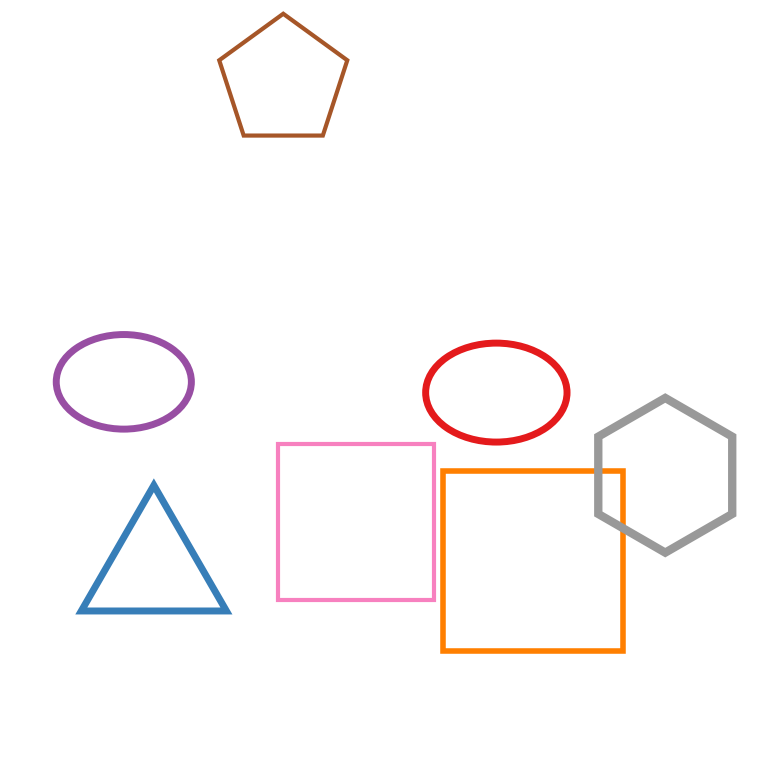[{"shape": "oval", "thickness": 2.5, "radius": 0.46, "center": [0.645, 0.49]}, {"shape": "triangle", "thickness": 2.5, "radius": 0.54, "center": [0.2, 0.261]}, {"shape": "oval", "thickness": 2.5, "radius": 0.44, "center": [0.161, 0.504]}, {"shape": "square", "thickness": 2, "radius": 0.58, "center": [0.692, 0.271]}, {"shape": "pentagon", "thickness": 1.5, "radius": 0.44, "center": [0.368, 0.895]}, {"shape": "square", "thickness": 1.5, "radius": 0.51, "center": [0.462, 0.322]}, {"shape": "hexagon", "thickness": 3, "radius": 0.5, "center": [0.864, 0.383]}]